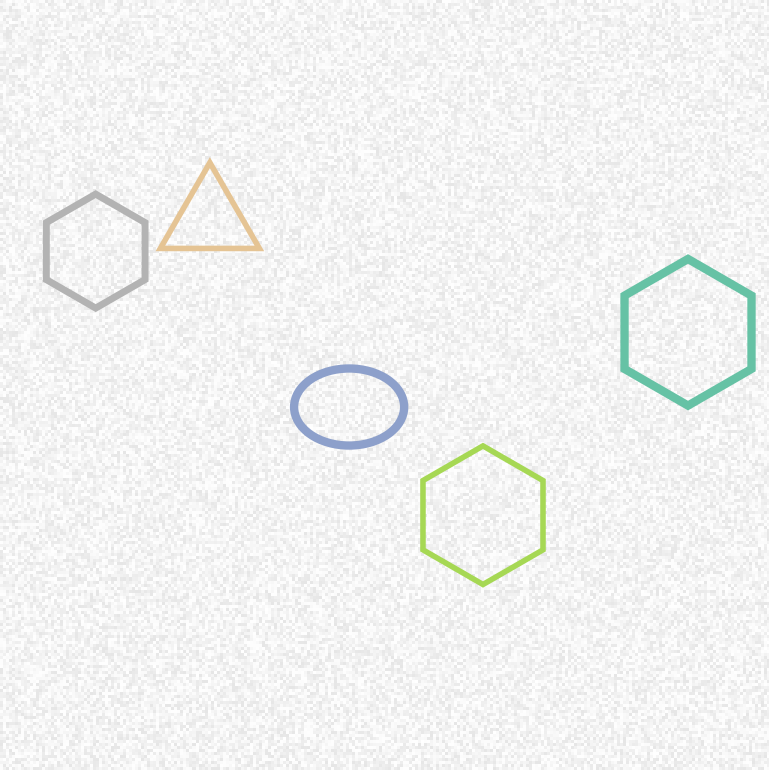[{"shape": "hexagon", "thickness": 3, "radius": 0.48, "center": [0.894, 0.568]}, {"shape": "oval", "thickness": 3, "radius": 0.36, "center": [0.453, 0.471]}, {"shape": "hexagon", "thickness": 2, "radius": 0.45, "center": [0.627, 0.331]}, {"shape": "triangle", "thickness": 2, "radius": 0.37, "center": [0.273, 0.714]}, {"shape": "hexagon", "thickness": 2.5, "radius": 0.37, "center": [0.124, 0.674]}]